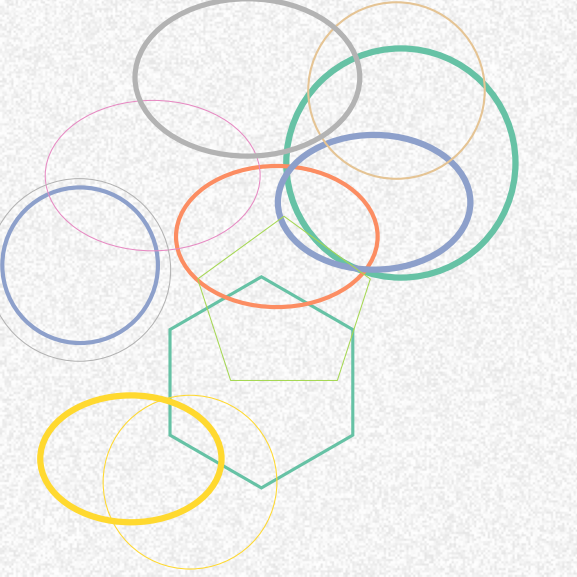[{"shape": "hexagon", "thickness": 1.5, "radius": 0.91, "center": [0.453, 0.337]}, {"shape": "circle", "thickness": 3, "radius": 0.99, "center": [0.694, 0.717]}, {"shape": "oval", "thickness": 2, "radius": 0.87, "center": [0.479, 0.59]}, {"shape": "circle", "thickness": 2, "radius": 0.67, "center": [0.139, 0.54]}, {"shape": "oval", "thickness": 3, "radius": 0.83, "center": [0.648, 0.649]}, {"shape": "oval", "thickness": 0.5, "radius": 0.93, "center": [0.264, 0.695]}, {"shape": "pentagon", "thickness": 0.5, "radius": 0.79, "center": [0.492, 0.467]}, {"shape": "circle", "thickness": 0.5, "radius": 0.75, "center": [0.329, 0.164]}, {"shape": "oval", "thickness": 3, "radius": 0.78, "center": [0.227, 0.205]}, {"shape": "circle", "thickness": 1, "radius": 0.76, "center": [0.687, 0.842]}, {"shape": "circle", "thickness": 0.5, "radius": 0.79, "center": [0.137, 0.532]}, {"shape": "oval", "thickness": 2.5, "radius": 0.97, "center": [0.428, 0.865]}]